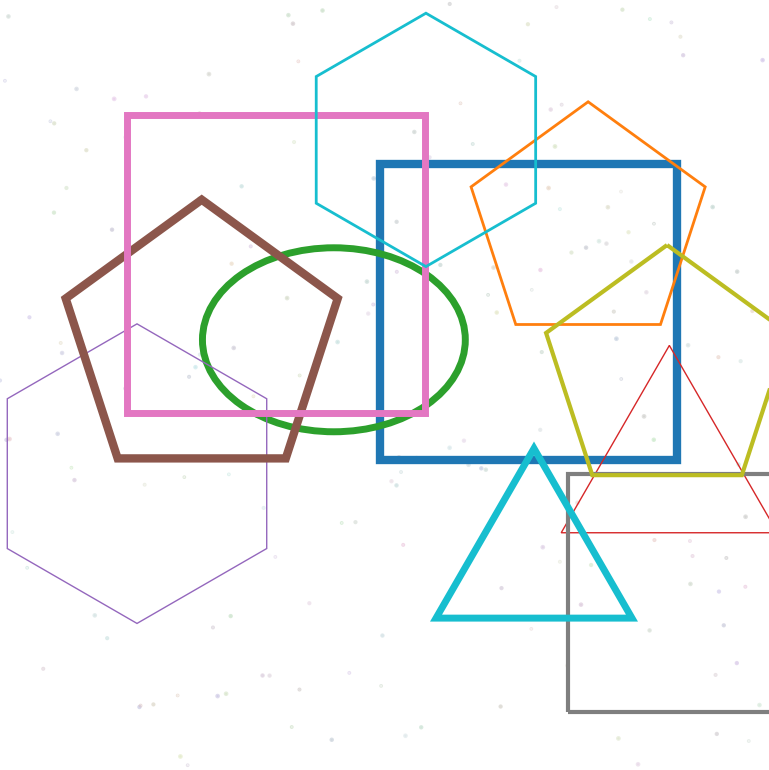[{"shape": "square", "thickness": 3, "radius": 0.96, "center": [0.686, 0.595]}, {"shape": "pentagon", "thickness": 1, "radius": 0.8, "center": [0.764, 0.708]}, {"shape": "oval", "thickness": 2.5, "radius": 0.85, "center": [0.434, 0.559]}, {"shape": "triangle", "thickness": 0.5, "radius": 0.81, "center": [0.869, 0.389]}, {"shape": "hexagon", "thickness": 0.5, "radius": 0.97, "center": [0.178, 0.385]}, {"shape": "pentagon", "thickness": 3, "radius": 0.93, "center": [0.262, 0.555]}, {"shape": "square", "thickness": 2.5, "radius": 0.97, "center": [0.358, 0.657]}, {"shape": "square", "thickness": 1.5, "radius": 0.77, "center": [0.892, 0.23]}, {"shape": "pentagon", "thickness": 1.5, "radius": 0.83, "center": [0.866, 0.517]}, {"shape": "triangle", "thickness": 2.5, "radius": 0.73, "center": [0.694, 0.271]}, {"shape": "hexagon", "thickness": 1, "radius": 0.82, "center": [0.553, 0.818]}]